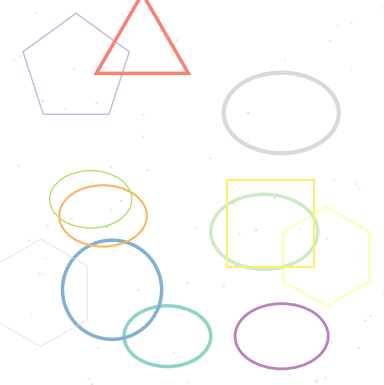[{"shape": "oval", "thickness": 2.5, "radius": 0.56, "center": [0.435, 0.127]}, {"shape": "hexagon", "thickness": 1.5, "radius": 0.65, "center": [0.848, 0.333]}, {"shape": "pentagon", "thickness": 1, "radius": 0.73, "center": [0.198, 0.821]}, {"shape": "triangle", "thickness": 2.5, "radius": 0.69, "center": [0.37, 0.879]}, {"shape": "circle", "thickness": 2.5, "radius": 0.64, "center": [0.291, 0.247]}, {"shape": "oval", "thickness": 1.5, "radius": 0.57, "center": [0.268, 0.439]}, {"shape": "oval", "thickness": 1, "radius": 0.53, "center": [0.236, 0.482]}, {"shape": "hexagon", "thickness": 0.5, "radius": 0.7, "center": [0.106, 0.239]}, {"shape": "oval", "thickness": 3, "radius": 0.75, "center": [0.731, 0.707]}, {"shape": "oval", "thickness": 2, "radius": 0.6, "center": [0.732, 0.127]}, {"shape": "oval", "thickness": 2.5, "radius": 0.7, "center": [0.687, 0.398]}, {"shape": "square", "thickness": 1.5, "radius": 0.56, "center": [0.702, 0.419]}]